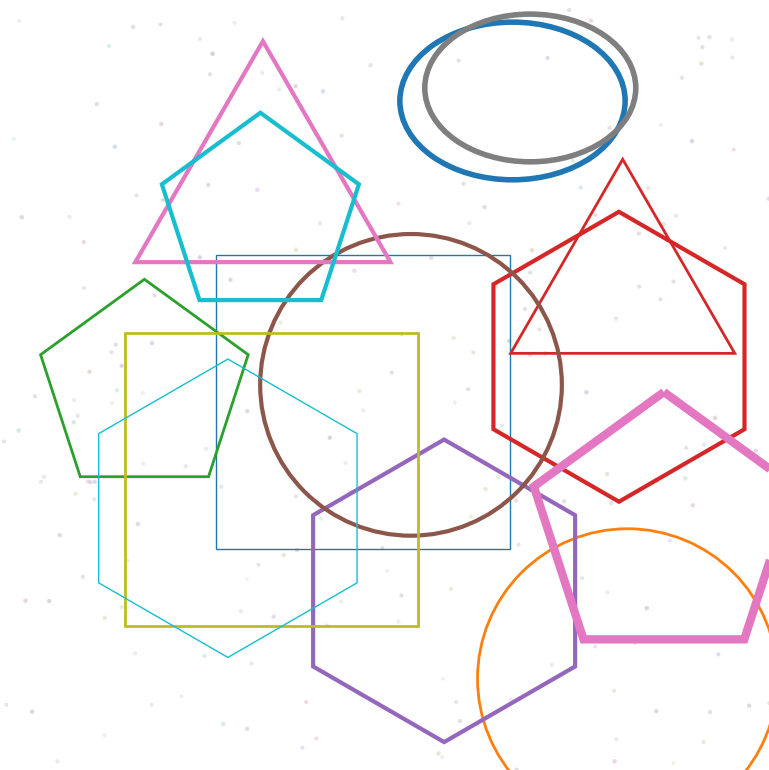[{"shape": "oval", "thickness": 2, "radius": 0.73, "center": [0.666, 0.869]}, {"shape": "square", "thickness": 0.5, "radius": 0.95, "center": [0.471, 0.478]}, {"shape": "circle", "thickness": 1, "radius": 0.97, "center": [0.815, 0.119]}, {"shape": "pentagon", "thickness": 1, "radius": 0.71, "center": [0.188, 0.496]}, {"shape": "hexagon", "thickness": 1.5, "radius": 0.94, "center": [0.804, 0.537]}, {"shape": "triangle", "thickness": 1, "radius": 0.84, "center": [0.809, 0.625]}, {"shape": "hexagon", "thickness": 1.5, "radius": 0.98, "center": [0.577, 0.233]}, {"shape": "circle", "thickness": 1.5, "radius": 0.98, "center": [0.534, 0.5]}, {"shape": "triangle", "thickness": 1.5, "radius": 0.96, "center": [0.341, 0.755]}, {"shape": "pentagon", "thickness": 3, "radius": 0.89, "center": [0.862, 0.313]}, {"shape": "oval", "thickness": 2, "radius": 0.69, "center": [0.689, 0.886]}, {"shape": "square", "thickness": 1, "radius": 0.95, "center": [0.353, 0.377]}, {"shape": "hexagon", "thickness": 0.5, "radius": 0.97, "center": [0.296, 0.34]}, {"shape": "pentagon", "thickness": 1.5, "radius": 0.67, "center": [0.338, 0.719]}]